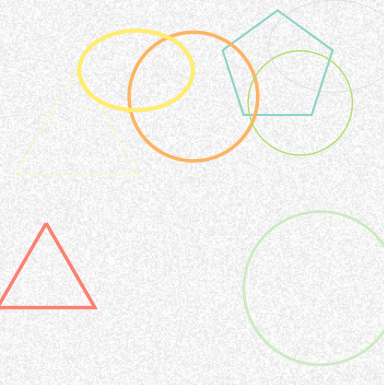[{"shape": "pentagon", "thickness": 1.5, "radius": 0.75, "center": [0.721, 0.823]}, {"shape": "triangle", "thickness": 0.5, "radius": 0.93, "center": [0.201, 0.638]}, {"shape": "triangle", "thickness": 2.5, "radius": 0.73, "center": [0.12, 0.274]}, {"shape": "circle", "thickness": 2.5, "radius": 0.84, "center": [0.502, 0.749]}, {"shape": "circle", "thickness": 1, "radius": 0.68, "center": [0.78, 0.733]}, {"shape": "oval", "thickness": 0.5, "radius": 0.85, "center": [0.868, 0.88]}, {"shape": "circle", "thickness": 2, "radius": 0.99, "center": [0.832, 0.251]}, {"shape": "oval", "thickness": 3, "radius": 0.74, "center": [0.354, 0.817]}]